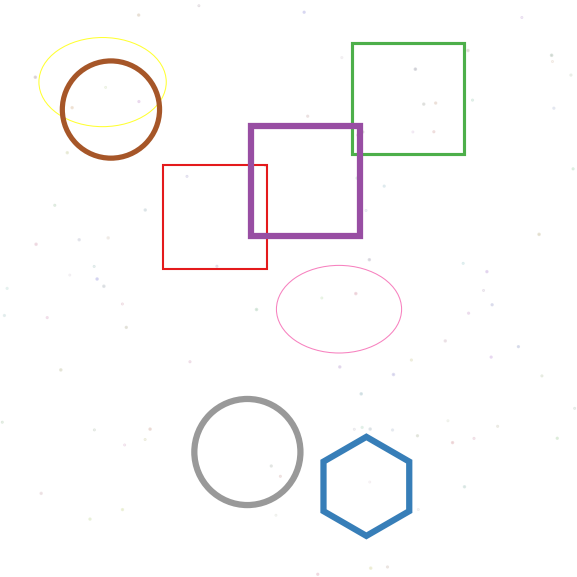[{"shape": "square", "thickness": 1, "radius": 0.45, "center": [0.372, 0.624]}, {"shape": "hexagon", "thickness": 3, "radius": 0.43, "center": [0.634, 0.157]}, {"shape": "square", "thickness": 1.5, "radius": 0.48, "center": [0.706, 0.829]}, {"shape": "square", "thickness": 3, "radius": 0.47, "center": [0.53, 0.686]}, {"shape": "oval", "thickness": 0.5, "radius": 0.55, "center": [0.178, 0.857]}, {"shape": "circle", "thickness": 2.5, "radius": 0.42, "center": [0.192, 0.809]}, {"shape": "oval", "thickness": 0.5, "radius": 0.54, "center": [0.587, 0.464]}, {"shape": "circle", "thickness": 3, "radius": 0.46, "center": [0.428, 0.216]}]